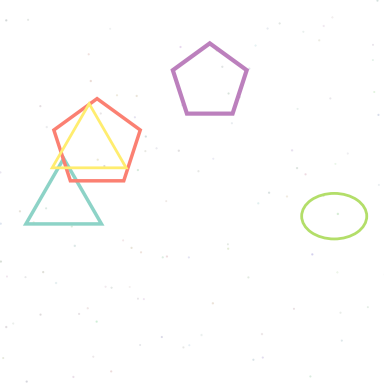[{"shape": "triangle", "thickness": 2.5, "radius": 0.57, "center": [0.165, 0.475]}, {"shape": "pentagon", "thickness": 2.5, "radius": 0.59, "center": [0.252, 0.626]}, {"shape": "oval", "thickness": 2, "radius": 0.42, "center": [0.868, 0.439]}, {"shape": "pentagon", "thickness": 3, "radius": 0.5, "center": [0.545, 0.787]}, {"shape": "triangle", "thickness": 2, "radius": 0.55, "center": [0.232, 0.62]}]